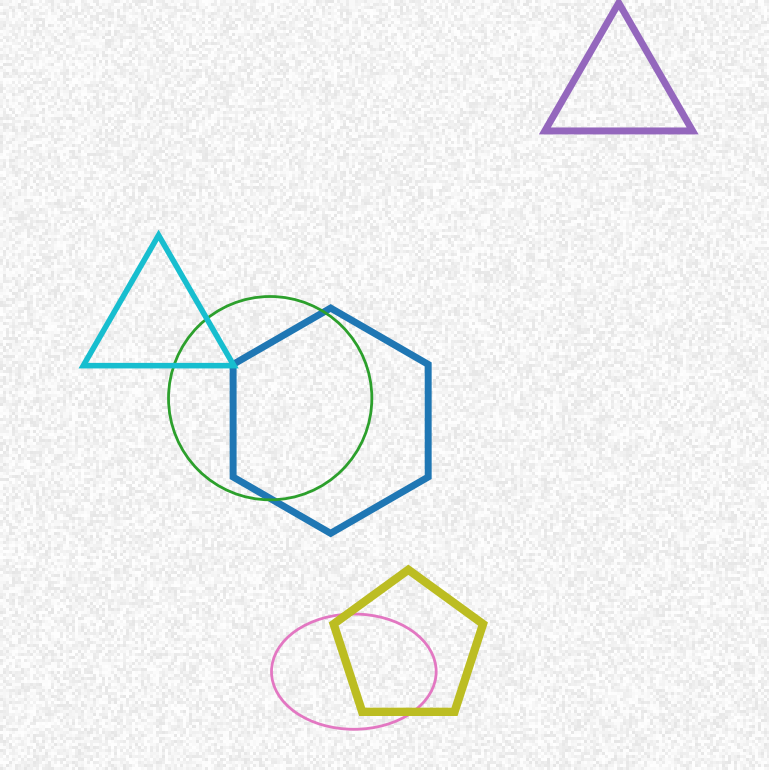[{"shape": "hexagon", "thickness": 2.5, "radius": 0.73, "center": [0.429, 0.454]}, {"shape": "circle", "thickness": 1, "radius": 0.66, "center": [0.351, 0.483]}, {"shape": "triangle", "thickness": 2.5, "radius": 0.55, "center": [0.804, 0.885]}, {"shape": "oval", "thickness": 1, "radius": 0.53, "center": [0.46, 0.128]}, {"shape": "pentagon", "thickness": 3, "radius": 0.51, "center": [0.53, 0.158]}, {"shape": "triangle", "thickness": 2, "radius": 0.56, "center": [0.206, 0.582]}]